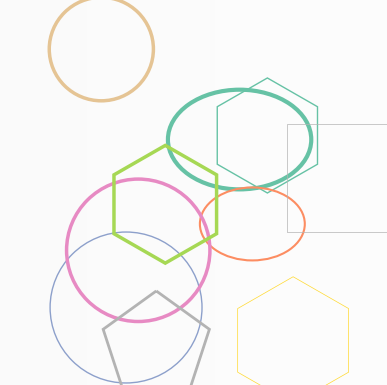[{"shape": "oval", "thickness": 3, "radius": 0.92, "center": [0.618, 0.638]}, {"shape": "hexagon", "thickness": 1, "radius": 0.75, "center": [0.69, 0.648]}, {"shape": "oval", "thickness": 1.5, "radius": 0.68, "center": [0.651, 0.418]}, {"shape": "circle", "thickness": 1, "radius": 0.98, "center": [0.325, 0.201]}, {"shape": "circle", "thickness": 2.5, "radius": 0.92, "center": [0.357, 0.35]}, {"shape": "hexagon", "thickness": 2.5, "radius": 0.76, "center": [0.427, 0.469]}, {"shape": "hexagon", "thickness": 0.5, "radius": 0.83, "center": [0.756, 0.116]}, {"shape": "circle", "thickness": 2.5, "radius": 0.67, "center": [0.262, 0.873]}, {"shape": "square", "thickness": 0.5, "radius": 0.7, "center": [0.882, 0.538]}, {"shape": "pentagon", "thickness": 2, "radius": 0.72, "center": [0.403, 0.1]}]